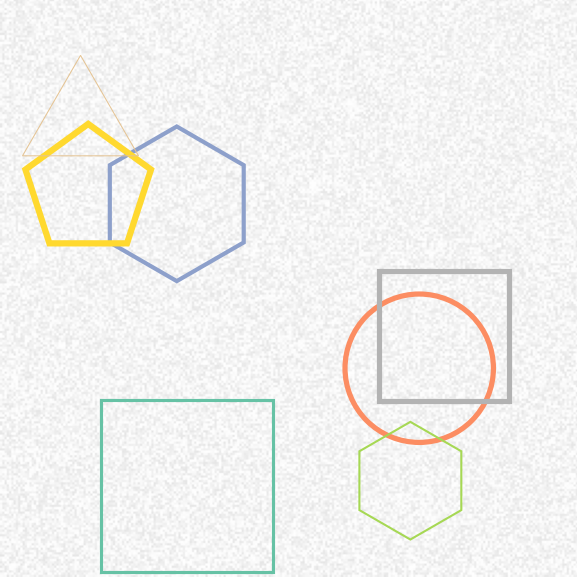[{"shape": "square", "thickness": 1.5, "radius": 0.74, "center": [0.324, 0.157]}, {"shape": "circle", "thickness": 2.5, "radius": 0.64, "center": [0.726, 0.362]}, {"shape": "hexagon", "thickness": 2, "radius": 0.67, "center": [0.306, 0.646]}, {"shape": "hexagon", "thickness": 1, "radius": 0.51, "center": [0.711, 0.167]}, {"shape": "pentagon", "thickness": 3, "radius": 0.57, "center": [0.153, 0.67]}, {"shape": "triangle", "thickness": 0.5, "radius": 0.58, "center": [0.139, 0.787]}, {"shape": "square", "thickness": 2.5, "radius": 0.56, "center": [0.768, 0.417]}]